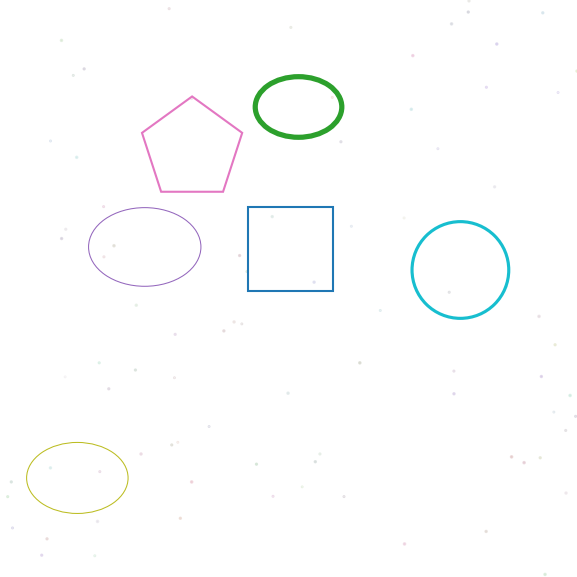[{"shape": "square", "thickness": 1, "radius": 0.36, "center": [0.503, 0.568]}, {"shape": "oval", "thickness": 2.5, "radius": 0.37, "center": [0.517, 0.814]}, {"shape": "oval", "thickness": 0.5, "radius": 0.49, "center": [0.251, 0.571]}, {"shape": "pentagon", "thickness": 1, "radius": 0.46, "center": [0.333, 0.741]}, {"shape": "oval", "thickness": 0.5, "radius": 0.44, "center": [0.134, 0.172]}, {"shape": "circle", "thickness": 1.5, "radius": 0.42, "center": [0.797, 0.532]}]